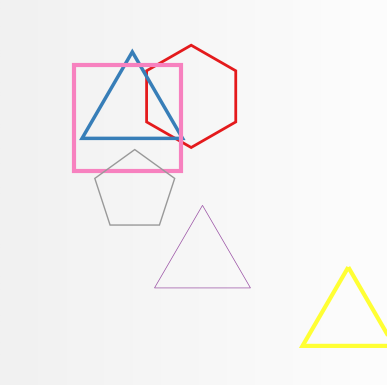[{"shape": "hexagon", "thickness": 2, "radius": 0.66, "center": [0.493, 0.75]}, {"shape": "triangle", "thickness": 2.5, "radius": 0.75, "center": [0.341, 0.715]}, {"shape": "triangle", "thickness": 0.5, "radius": 0.71, "center": [0.523, 0.324]}, {"shape": "triangle", "thickness": 3, "radius": 0.68, "center": [0.899, 0.17]}, {"shape": "square", "thickness": 3, "radius": 0.69, "center": [0.329, 0.693]}, {"shape": "pentagon", "thickness": 1, "radius": 0.54, "center": [0.348, 0.503]}]